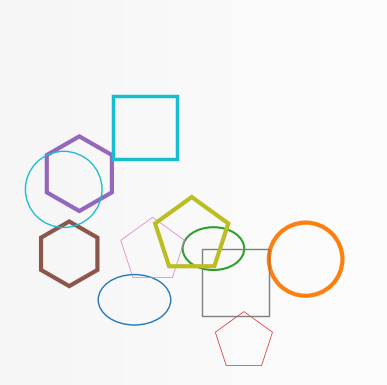[{"shape": "oval", "thickness": 1, "radius": 0.47, "center": [0.347, 0.221]}, {"shape": "circle", "thickness": 3, "radius": 0.48, "center": [0.789, 0.327]}, {"shape": "oval", "thickness": 1.5, "radius": 0.4, "center": [0.551, 0.354]}, {"shape": "pentagon", "thickness": 0.5, "radius": 0.39, "center": [0.629, 0.113]}, {"shape": "hexagon", "thickness": 3, "radius": 0.48, "center": [0.205, 0.549]}, {"shape": "hexagon", "thickness": 3, "radius": 0.42, "center": [0.179, 0.341]}, {"shape": "pentagon", "thickness": 0.5, "radius": 0.43, "center": [0.394, 0.349]}, {"shape": "square", "thickness": 1, "radius": 0.43, "center": [0.608, 0.266]}, {"shape": "pentagon", "thickness": 3, "radius": 0.5, "center": [0.495, 0.389]}, {"shape": "circle", "thickness": 1, "radius": 0.49, "center": [0.164, 0.508]}, {"shape": "square", "thickness": 2.5, "radius": 0.41, "center": [0.375, 0.67]}]